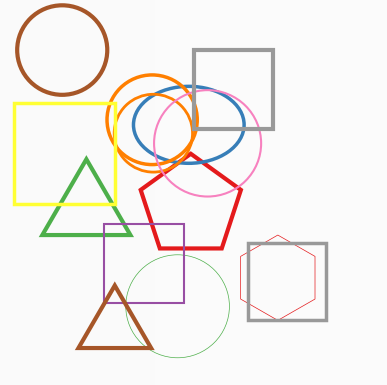[{"shape": "hexagon", "thickness": 0.5, "radius": 0.55, "center": [0.717, 0.279]}, {"shape": "pentagon", "thickness": 3, "radius": 0.68, "center": [0.492, 0.465]}, {"shape": "oval", "thickness": 2.5, "radius": 0.71, "center": [0.487, 0.676]}, {"shape": "triangle", "thickness": 3, "radius": 0.66, "center": [0.223, 0.455]}, {"shape": "circle", "thickness": 0.5, "radius": 0.67, "center": [0.458, 0.204]}, {"shape": "square", "thickness": 1.5, "radius": 0.51, "center": [0.372, 0.316]}, {"shape": "circle", "thickness": 2, "radius": 0.51, "center": [0.396, 0.654]}, {"shape": "circle", "thickness": 2.5, "radius": 0.58, "center": [0.393, 0.689]}, {"shape": "square", "thickness": 2.5, "radius": 0.66, "center": [0.166, 0.601]}, {"shape": "circle", "thickness": 3, "radius": 0.58, "center": [0.161, 0.87]}, {"shape": "triangle", "thickness": 3, "radius": 0.54, "center": [0.296, 0.15]}, {"shape": "circle", "thickness": 1.5, "radius": 0.69, "center": [0.536, 0.628]}, {"shape": "square", "thickness": 3, "radius": 0.51, "center": [0.603, 0.768]}, {"shape": "square", "thickness": 2.5, "radius": 0.5, "center": [0.741, 0.268]}]